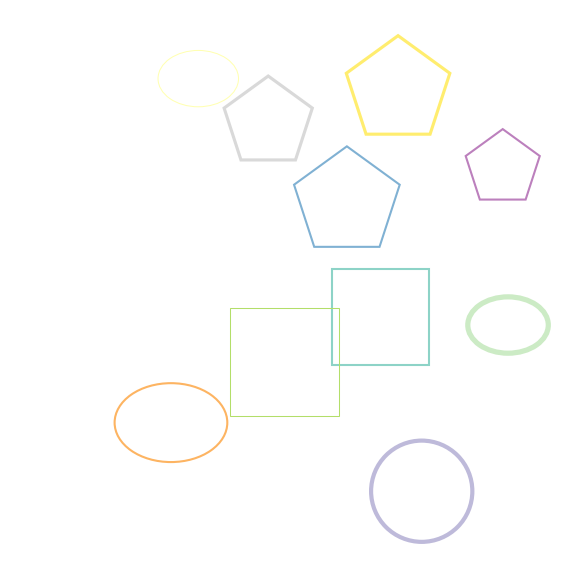[{"shape": "square", "thickness": 1, "radius": 0.42, "center": [0.659, 0.45]}, {"shape": "oval", "thickness": 0.5, "radius": 0.35, "center": [0.343, 0.863]}, {"shape": "circle", "thickness": 2, "radius": 0.44, "center": [0.73, 0.149]}, {"shape": "pentagon", "thickness": 1, "radius": 0.48, "center": [0.601, 0.65]}, {"shape": "oval", "thickness": 1, "radius": 0.49, "center": [0.296, 0.267]}, {"shape": "square", "thickness": 0.5, "radius": 0.47, "center": [0.493, 0.372]}, {"shape": "pentagon", "thickness": 1.5, "radius": 0.4, "center": [0.464, 0.787]}, {"shape": "pentagon", "thickness": 1, "radius": 0.34, "center": [0.871, 0.708]}, {"shape": "oval", "thickness": 2.5, "radius": 0.35, "center": [0.88, 0.436]}, {"shape": "pentagon", "thickness": 1.5, "radius": 0.47, "center": [0.689, 0.843]}]